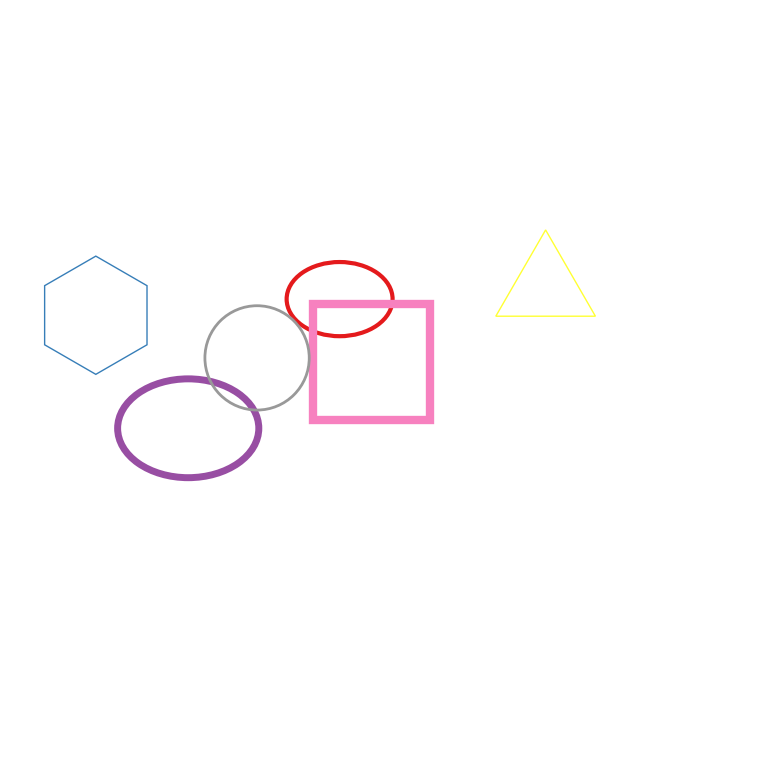[{"shape": "oval", "thickness": 1.5, "radius": 0.34, "center": [0.441, 0.612]}, {"shape": "hexagon", "thickness": 0.5, "radius": 0.38, "center": [0.124, 0.591]}, {"shape": "oval", "thickness": 2.5, "radius": 0.46, "center": [0.244, 0.444]}, {"shape": "triangle", "thickness": 0.5, "radius": 0.37, "center": [0.709, 0.627]}, {"shape": "square", "thickness": 3, "radius": 0.38, "center": [0.483, 0.53]}, {"shape": "circle", "thickness": 1, "radius": 0.34, "center": [0.334, 0.535]}]